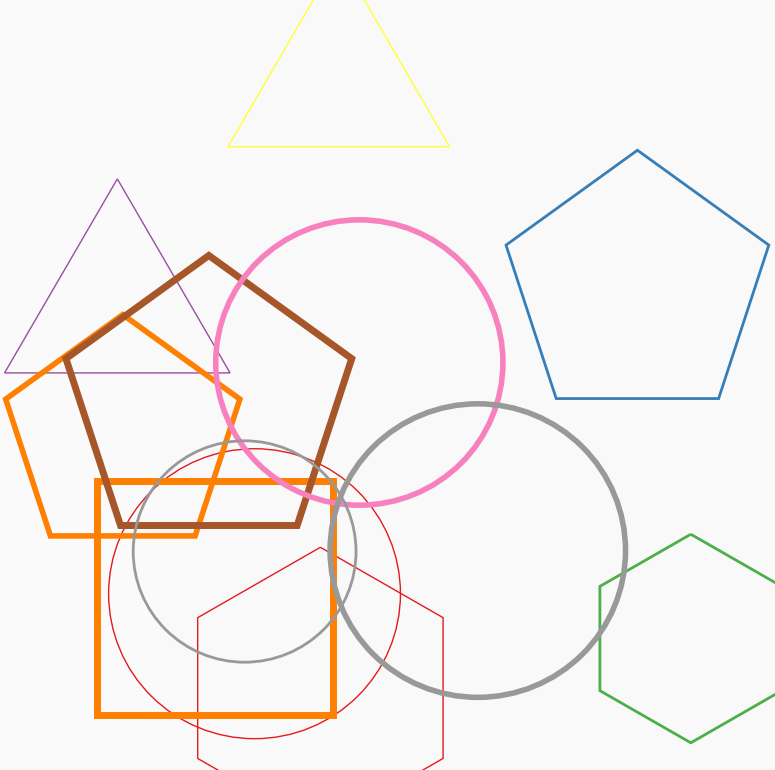[{"shape": "hexagon", "thickness": 0.5, "radius": 0.91, "center": [0.413, 0.106]}, {"shape": "circle", "thickness": 0.5, "radius": 0.94, "center": [0.328, 0.229]}, {"shape": "pentagon", "thickness": 1, "radius": 0.89, "center": [0.822, 0.627]}, {"shape": "hexagon", "thickness": 1, "radius": 0.68, "center": [0.891, 0.171]}, {"shape": "triangle", "thickness": 0.5, "radius": 0.84, "center": [0.151, 0.6]}, {"shape": "pentagon", "thickness": 2, "radius": 0.79, "center": [0.158, 0.433]}, {"shape": "square", "thickness": 2.5, "radius": 0.76, "center": [0.278, 0.224]}, {"shape": "triangle", "thickness": 0.5, "radius": 0.82, "center": [0.437, 0.892]}, {"shape": "pentagon", "thickness": 2.5, "radius": 0.97, "center": [0.269, 0.474]}, {"shape": "circle", "thickness": 2, "radius": 0.93, "center": [0.464, 0.529]}, {"shape": "circle", "thickness": 1, "radius": 0.72, "center": [0.316, 0.284]}, {"shape": "circle", "thickness": 2, "radius": 0.95, "center": [0.617, 0.285]}]